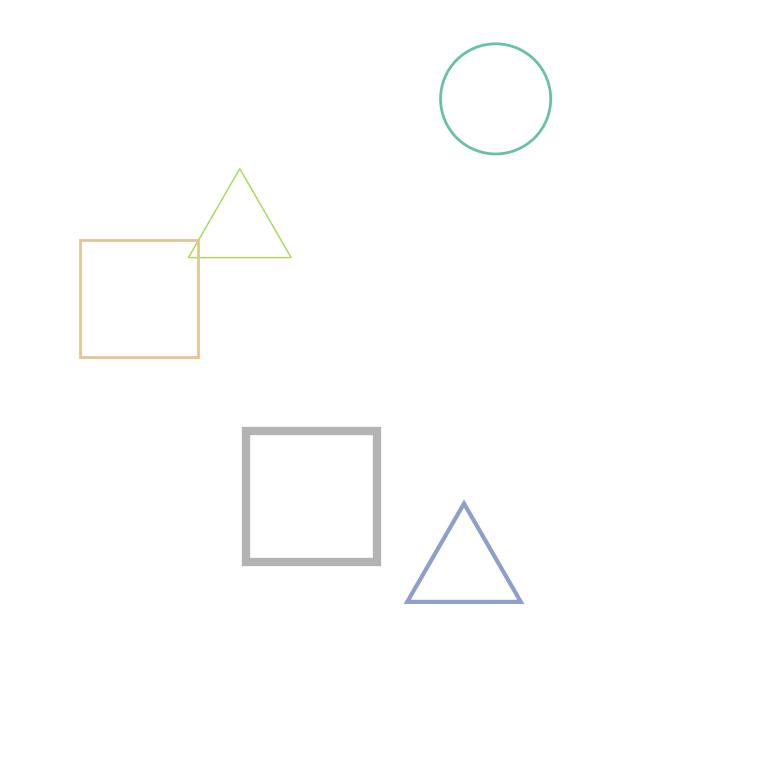[{"shape": "circle", "thickness": 1, "radius": 0.36, "center": [0.644, 0.872]}, {"shape": "triangle", "thickness": 1.5, "radius": 0.43, "center": [0.603, 0.261]}, {"shape": "triangle", "thickness": 0.5, "radius": 0.38, "center": [0.311, 0.704]}, {"shape": "square", "thickness": 1, "radius": 0.38, "center": [0.18, 0.612]}, {"shape": "square", "thickness": 3, "radius": 0.43, "center": [0.405, 0.355]}]